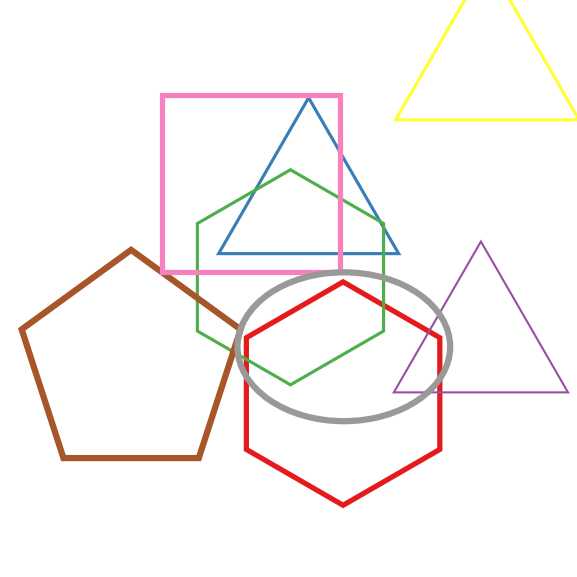[{"shape": "hexagon", "thickness": 2.5, "radius": 0.97, "center": [0.594, 0.318]}, {"shape": "triangle", "thickness": 1.5, "radius": 0.9, "center": [0.534, 0.65]}, {"shape": "hexagon", "thickness": 1.5, "radius": 0.93, "center": [0.503, 0.519]}, {"shape": "triangle", "thickness": 1, "radius": 0.87, "center": [0.833, 0.407]}, {"shape": "triangle", "thickness": 1.5, "radius": 0.92, "center": [0.844, 0.883]}, {"shape": "pentagon", "thickness": 3, "radius": 1.0, "center": [0.227, 0.367]}, {"shape": "square", "thickness": 2.5, "radius": 0.77, "center": [0.434, 0.682]}, {"shape": "oval", "thickness": 3, "radius": 0.92, "center": [0.595, 0.399]}]